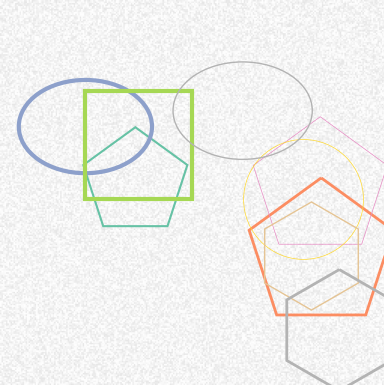[{"shape": "pentagon", "thickness": 1.5, "radius": 0.71, "center": [0.352, 0.527]}, {"shape": "pentagon", "thickness": 2, "radius": 0.98, "center": [0.834, 0.341]}, {"shape": "oval", "thickness": 3, "radius": 0.87, "center": [0.222, 0.671]}, {"shape": "pentagon", "thickness": 0.5, "radius": 0.92, "center": [0.832, 0.514]}, {"shape": "square", "thickness": 3, "radius": 0.7, "center": [0.36, 0.623]}, {"shape": "circle", "thickness": 0.5, "radius": 0.78, "center": [0.788, 0.482]}, {"shape": "hexagon", "thickness": 1, "radius": 0.7, "center": [0.809, 0.335]}, {"shape": "hexagon", "thickness": 2, "radius": 0.79, "center": [0.881, 0.142]}, {"shape": "oval", "thickness": 1, "radius": 0.9, "center": [0.63, 0.713]}]